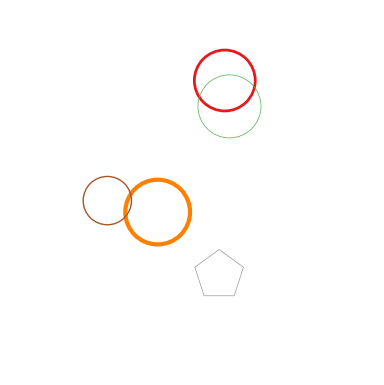[{"shape": "circle", "thickness": 2, "radius": 0.4, "center": [0.584, 0.791]}, {"shape": "circle", "thickness": 0.5, "radius": 0.41, "center": [0.596, 0.724]}, {"shape": "circle", "thickness": 3, "radius": 0.42, "center": [0.41, 0.449]}, {"shape": "circle", "thickness": 1, "radius": 0.31, "center": [0.279, 0.479]}, {"shape": "pentagon", "thickness": 0.5, "radius": 0.33, "center": [0.569, 0.285]}]